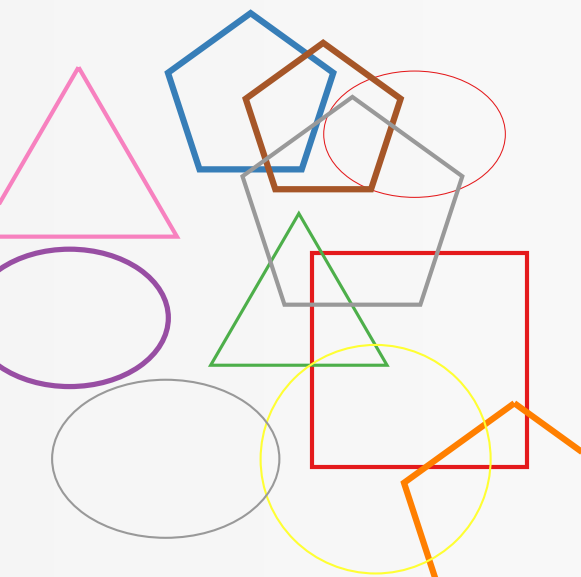[{"shape": "oval", "thickness": 0.5, "radius": 0.78, "center": [0.713, 0.767]}, {"shape": "square", "thickness": 2, "radius": 0.93, "center": [0.722, 0.376]}, {"shape": "pentagon", "thickness": 3, "radius": 0.75, "center": [0.431, 0.827]}, {"shape": "triangle", "thickness": 1.5, "radius": 0.88, "center": [0.514, 0.454]}, {"shape": "oval", "thickness": 2.5, "radius": 0.85, "center": [0.12, 0.449]}, {"shape": "pentagon", "thickness": 3, "radius": 1.0, "center": [0.885, 0.101]}, {"shape": "circle", "thickness": 1, "radius": 0.99, "center": [0.646, 0.204]}, {"shape": "pentagon", "thickness": 3, "radius": 0.7, "center": [0.556, 0.785]}, {"shape": "triangle", "thickness": 2, "radius": 0.98, "center": [0.135, 0.687]}, {"shape": "pentagon", "thickness": 2, "radius": 0.99, "center": [0.606, 0.632]}, {"shape": "oval", "thickness": 1, "radius": 0.98, "center": [0.285, 0.205]}]